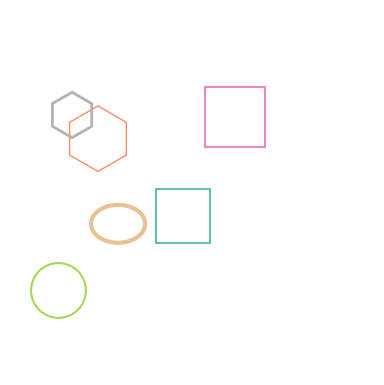[{"shape": "square", "thickness": 1.5, "radius": 0.35, "center": [0.475, 0.439]}, {"shape": "hexagon", "thickness": 1, "radius": 0.43, "center": [0.254, 0.64]}, {"shape": "square", "thickness": 1.5, "radius": 0.39, "center": [0.611, 0.697]}, {"shape": "circle", "thickness": 1.5, "radius": 0.36, "center": [0.152, 0.246]}, {"shape": "oval", "thickness": 3, "radius": 0.35, "center": [0.307, 0.419]}, {"shape": "hexagon", "thickness": 2, "radius": 0.29, "center": [0.187, 0.701]}]